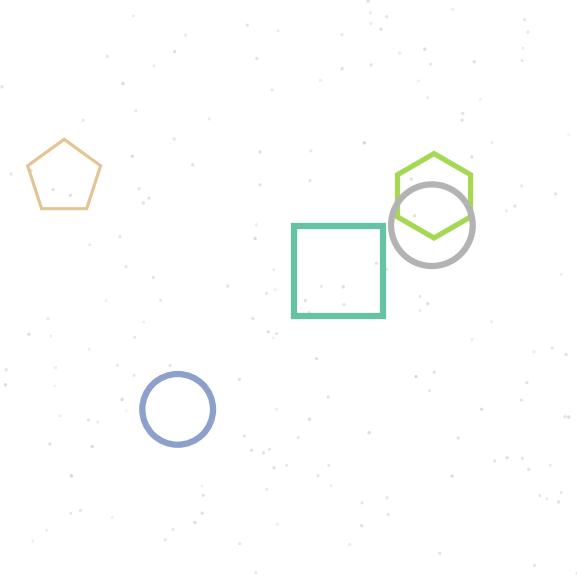[{"shape": "square", "thickness": 3, "radius": 0.39, "center": [0.586, 0.53]}, {"shape": "circle", "thickness": 3, "radius": 0.31, "center": [0.308, 0.29]}, {"shape": "hexagon", "thickness": 2.5, "radius": 0.37, "center": [0.752, 0.66]}, {"shape": "pentagon", "thickness": 1.5, "radius": 0.33, "center": [0.111, 0.692]}, {"shape": "circle", "thickness": 3, "radius": 0.35, "center": [0.748, 0.609]}]